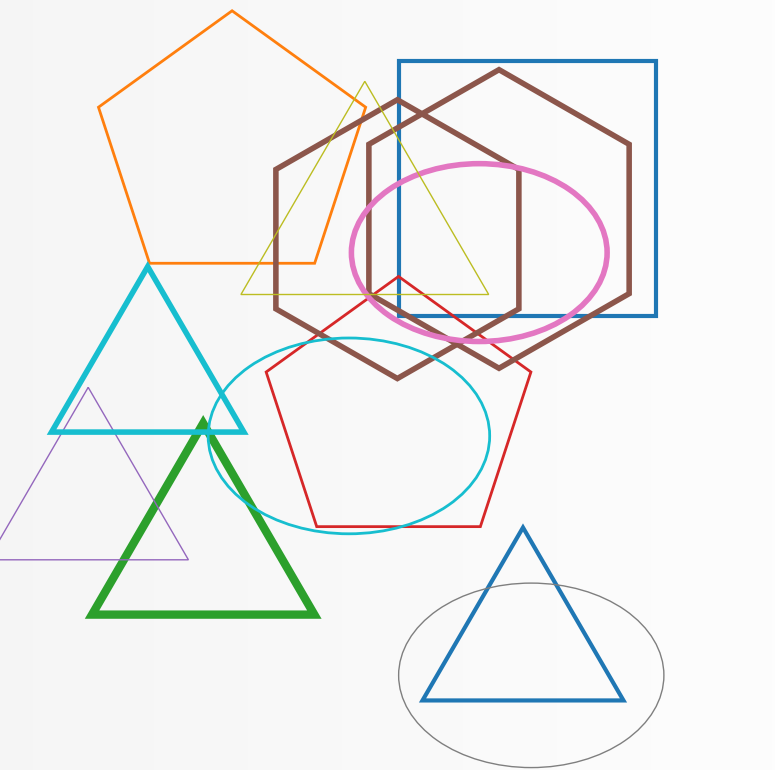[{"shape": "square", "thickness": 1.5, "radius": 0.83, "center": [0.68, 0.755]}, {"shape": "triangle", "thickness": 1.5, "radius": 0.75, "center": [0.675, 0.165]}, {"shape": "pentagon", "thickness": 1, "radius": 0.91, "center": [0.299, 0.805]}, {"shape": "triangle", "thickness": 3, "radius": 0.83, "center": [0.262, 0.285]}, {"shape": "pentagon", "thickness": 1, "radius": 0.9, "center": [0.514, 0.461]}, {"shape": "triangle", "thickness": 0.5, "radius": 0.75, "center": [0.114, 0.348]}, {"shape": "hexagon", "thickness": 2, "radius": 0.91, "center": [0.513, 0.689]}, {"shape": "hexagon", "thickness": 2, "radius": 0.97, "center": [0.644, 0.716]}, {"shape": "oval", "thickness": 2, "radius": 0.82, "center": [0.618, 0.672]}, {"shape": "oval", "thickness": 0.5, "radius": 0.86, "center": [0.686, 0.123]}, {"shape": "triangle", "thickness": 0.5, "radius": 0.92, "center": [0.471, 0.71]}, {"shape": "triangle", "thickness": 2, "radius": 0.72, "center": [0.191, 0.51]}, {"shape": "oval", "thickness": 1, "radius": 0.91, "center": [0.45, 0.434]}]